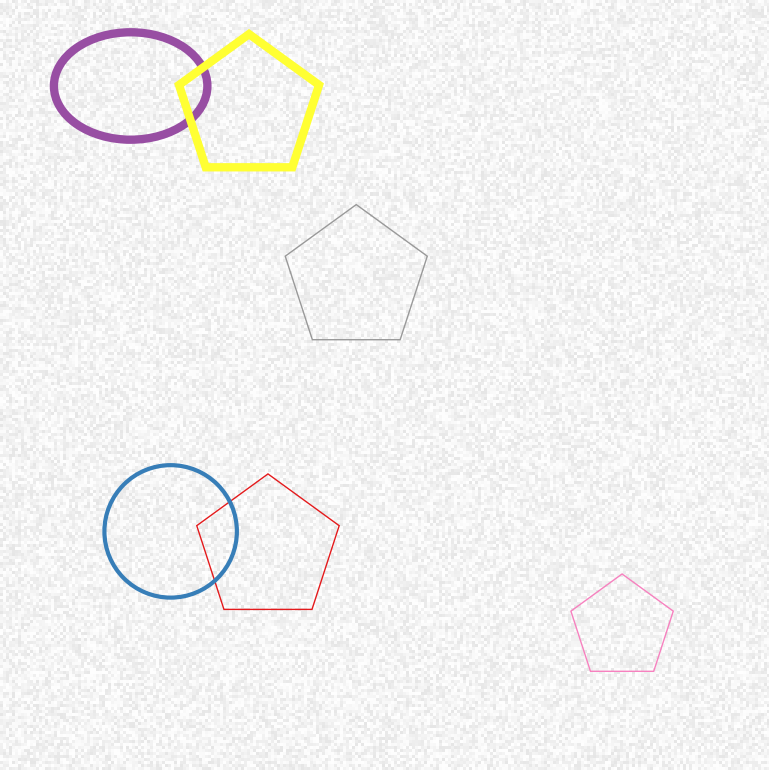[{"shape": "pentagon", "thickness": 0.5, "radius": 0.49, "center": [0.348, 0.287]}, {"shape": "circle", "thickness": 1.5, "radius": 0.43, "center": [0.222, 0.31]}, {"shape": "oval", "thickness": 3, "radius": 0.5, "center": [0.17, 0.888]}, {"shape": "pentagon", "thickness": 3, "radius": 0.48, "center": [0.323, 0.86]}, {"shape": "pentagon", "thickness": 0.5, "radius": 0.35, "center": [0.808, 0.185]}, {"shape": "pentagon", "thickness": 0.5, "radius": 0.49, "center": [0.463, 0.637]}]